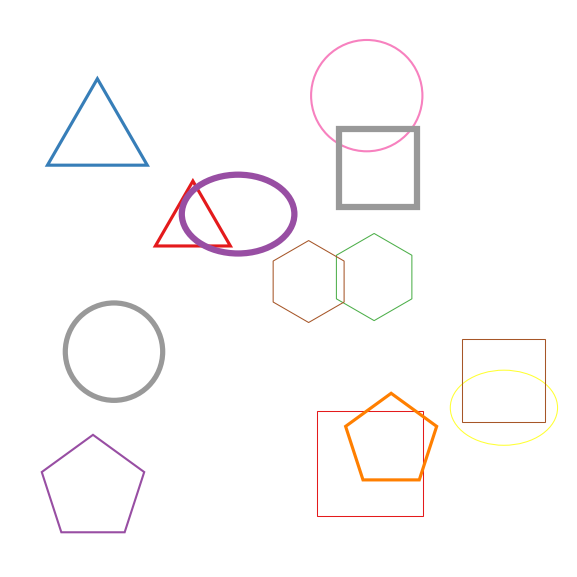[{"shape": "square", "thickness": 0.5, "radius": 0.46, "center": [0.64, 0.197]}, {"shape": "triangle", "thickness": 1.5, "radius": 0.37, "center": [0.334, 0.611]}, {"shape": "triangle", "thickness": 1.5, "radius": 0.5, "center": [0.169, 0.763]}, {"shape": "hexagon", "thickness": 0.5, "radius": 0.38, "center": [0.648, 0.519]}, {"shape": "oval", "thickness": 3, "radius": 0.49, "center": [0.412, 0.628]}, {"shape": "pentagon", "thickness": 1, "radius": 0.47, "center": [0.161, 0.153]}, {"shape": "pentagon", "thickness": 1.5, "radius": 0.41, "center": [0.677, 0.235]}, {"shape": "oval", "thickness": 0.5, "radius": 0.46, "center": [0.873, 0.293]}, {"shape": "hexagon", "thickness": 0.5, "radius": 0.35, "center": [0.534, 0.512]}, {"shape": "square", "thickness": 0.5, "radius": 0.36, "center": [0.872, 0.34]}, {"shape": "circle", "thickness": 1, "radius": 0.48, "center": [0.635, 0.834]}, {"shape": "square", "thickness": 3, "radius": 0.34, "center": [0.655, 0.708]}, {"shape": "circle", "thickness": 2.5, "radius": 0.42, "center": [0.197, 0.39]}]